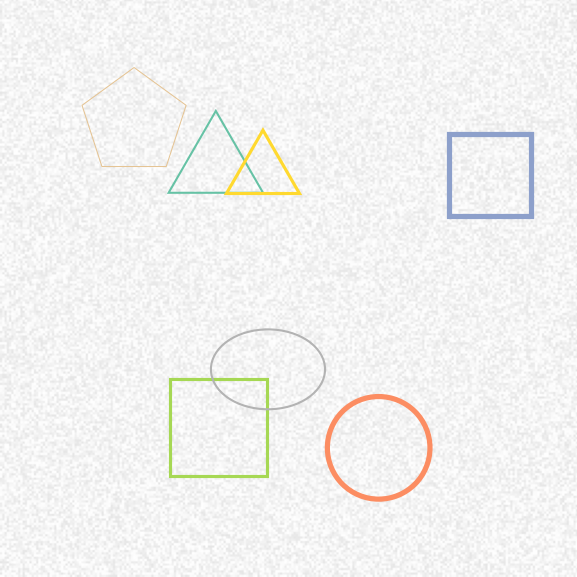[{"shape": "triangle", "thickness": 1, "radius": 0.47, "center": [0.374, 0.713]}, {"shape": "circle", "thickness": 2.5, "radius": 0.44, "center": [0.656, 0.224]}, {"shape": "square", "thickness": 2.5, "radius": 0.35, "center": [0.849, 0.696]}, {"shape": "square", "thickness": 1.5, "radius": 0.42, "center": [0.378, 0.259]}, {"shape": "triangle", "thickness": 1.5, "radius": 0.37, "center": [0.455, 0.701]}, {"shape": "pentagon", "thickness": 0.5, "radius": 0.47, "center": [0.232, 0.787]}, {"shape": "oval", "thickness": 1, "radius": 0.49, "center": [0.464, 0.36]}]